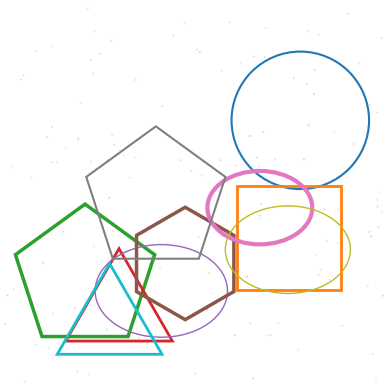[{"shape": "circle", "thickness": 1.5, "radius": 0.89, "center": [0.78, 0.687]}, {"shape": "square", "thickness": 2, "radius": 0.67, "center": [0.75, 0.382]}, {"shape": "pentagon", "thickness": 2.5, "radius": 0.95, "center": [0.221, 0.28]}, {"shape": "triangle", "thickness": 2, "radius": 0.8, "center": [0.309, 0.194]}, {"shape": "oval", "thickness": 1, "radius": 0.86, "center": [0.419, 0.244]}, {"shape": "hexagon", "thickness": 2.5, "radius": 0.73, "center": [0.481, 0.316]}, {"shape": "oval", "thickness": 3, "radius": 0.68, "center": [0.675, 0.461]}, {"shape": "pentagon", "thickness": 1.5, "radius": 0.95, "center": [0.405, 0.482]}, {"shape": "oval", "thickness": 1, "radius": 0.81, "center": [0.748, 0.351]}, {"shape": "triangle", "thickness": 2, "radius": 0.79, "center": [0.285, 0.158]}]